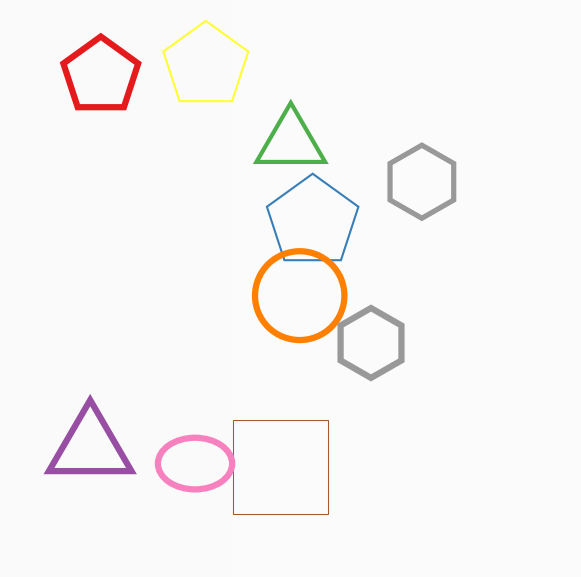[{"shape": "pentagon", "thickness": 3, "radius": 0.34, "center": [0.173, 0.868]}, {"shape": "pentagon", "thickness": 1, "radius": 0.41, "center": [0.538, 0.616]}, {"shape": "triangle", "thickness": 2, "radius": 0.34, "center": [0.5, 0.753]}, {"shape": "triangle", "thickness": 3, "radius": 0.41, "center": [0.155, 0.224]}, {"shape": "circle", "thickness": 3, "radius": 0.38, "center": [0.516, 0.487]}, {"shape": "pentagon", "thickness": 1, "radius": 0.38, "center": [0.354, 0.886]}, {"shape": "square", "thickness": 0.5, "radius": 0.41, "center": [0.482, 0.191]}, {"shape": "oval", "thickness": 3, "radius": 0.32, "center": [0.336, 0.196]}, {"shape": "hexagon", "thickness": 3, "radius": 0.3, "center": [0.638, 0.405]}, {"shape": "hexagon", "thickness": 2.5, "radius": 0.32, "center": [0.726, 0.684]}]